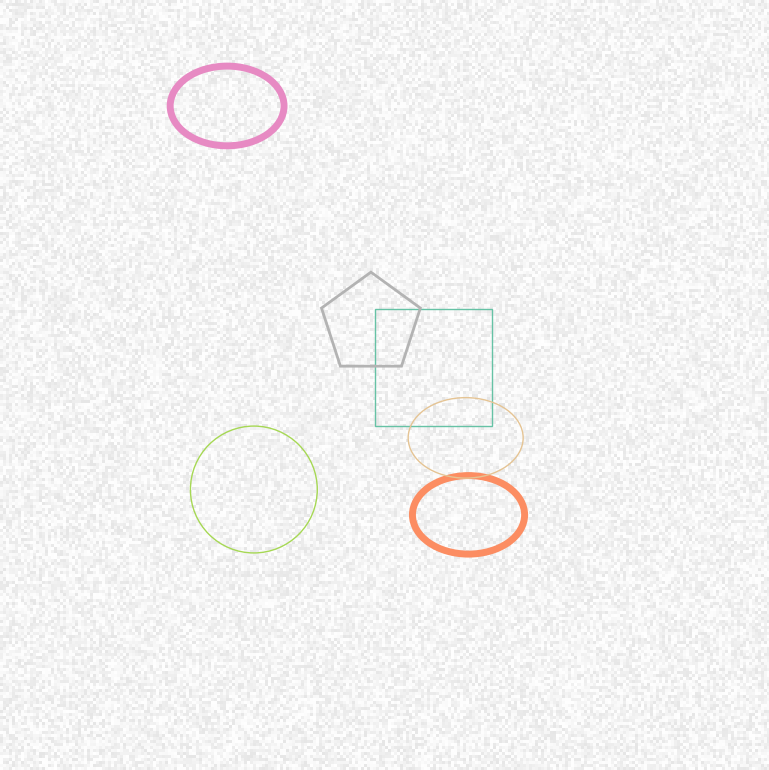[{"shape": "square", "thickness": 0.5, "radius": 0.38, "center": [0.563, 0.523]}, {"shape": "oval", "thickness": 2.5, "radius": 0.36, "center": [0.608, 0.331]}, {"shape": "oval", "thickness": 2.5, "radius": 0.37, "center": [0.295, 0.862]}, {"shape": "circle", "thickness": 0.5, "radius": 0.41, "center": [0.33, 0.364]}, {"shape": "oval", "thickness": 0.5, "radius": 0.37, "center": [0.605, 0.431]}, {"shape": "pentagon", "thickness": 1, "radius": 0.34, "center": [0.482, 0.579]}]